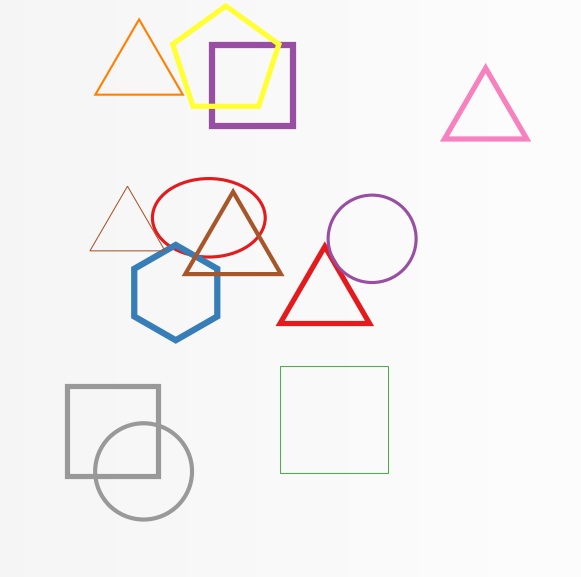[{"shape": "triangle", "thickness": 2.5, "radius": 0.44, "center": [0.559, 0.483]}, {"shape": "oval", "thickness": 1.5, "radius": 0.49, "center": [0.359, 0.622]}, {"shape": "hexagon", "thickness": 3, "radius": 0.41, "center": [0.302, 0.492]}, {"shape": "square", "thickness": 0.5, "radius": 0.47, "center": [0.574, 0.273]}, {"shape": "square", "thickness": 3, "radius": 0.35, "center": [0.435, 0.851]}, {"shape": "circle", "thickness": 1.5, "radius": 0.38, "center": [0.64, 0.586]}, {"shape": "triangle", "thickness": 1, "radius": 0.43, "center": [0.239, 0.879]}, {"shape": "pentagon", "thickness": 2.5, "radius": 0.48, "center": [0.388, 0.893]}, {"shape": "triangle", "thickness": 2, "radius": 0.48, "center": [0.401, 0.572]}, {"shape": "triangle", "thickness": 0.5, "radius": 0.37, "center": [0.219, 0.602]}, {"shape": "triangle", "thickness": 2.5, "radius": 0.41, "center": [0.835, 0.799]}, {"shape": "square", "thickness": 2.5, "radius": 0.39, "center": [0.193, 0.253]}, {"shape": "circle", "thickness": 2, "radius": 0.42, "center": [0.247, 0.183]}]